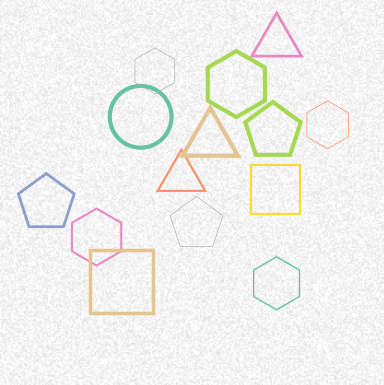[{"shape": "circle", "thickness": 3, "radius": 0.4, "center": [0.365, 0.697]}, {"shape": "hexagon", "thickness": 1, "radius": 0.34, "center": [0.718, 0.264]}, {"shape": "triangle", "thickness": 1.5, "radius": 0.36, "center": [0.471, 0.54]}, {"shape": "hexagon", "thickness": 0.5, "radius": 0.31, "center": [0.851, 0.676]}, {"shape": "pentagon", "thickness": 2, "radius": 0.38, "center": [0.12, 0.473]}, {"shape": "triangle", "thickness": 2, "radius": 0.37, "center": [0.719, 0.892]}, {"shape": "hexagon", "thickness": 1.5, "radius": 0.37, "center": [0.251, 0.384]}, {"shape": "pentagon", "thickness": 3, "radius": 0.38, "center": [0.709, 0.659]}, {"shape": "hexagon", "thickness": 3, "radius": 0.43, "center": [0.614, 0.782]}, {"shape": "square", "thickness": 1.5, "radius": 0.32, "center": [0.715, 0.507]}, {"shape": "triangle", "thickness": 3, "radius": 0.41, "center": [0.546, 0.637]}, {"shape": "square", "thickness": 2.5, "radius": 0.41, "center": [0.316, 0.269]}, {"shape": "pentagon", "thickness": 0.5, "radius": 0.36, "center": [0.51, 0.418]}, {"shape": "hexagon", "thickness": 0.5, "radius": 0.3, "center": [0.402, 0.816]}]